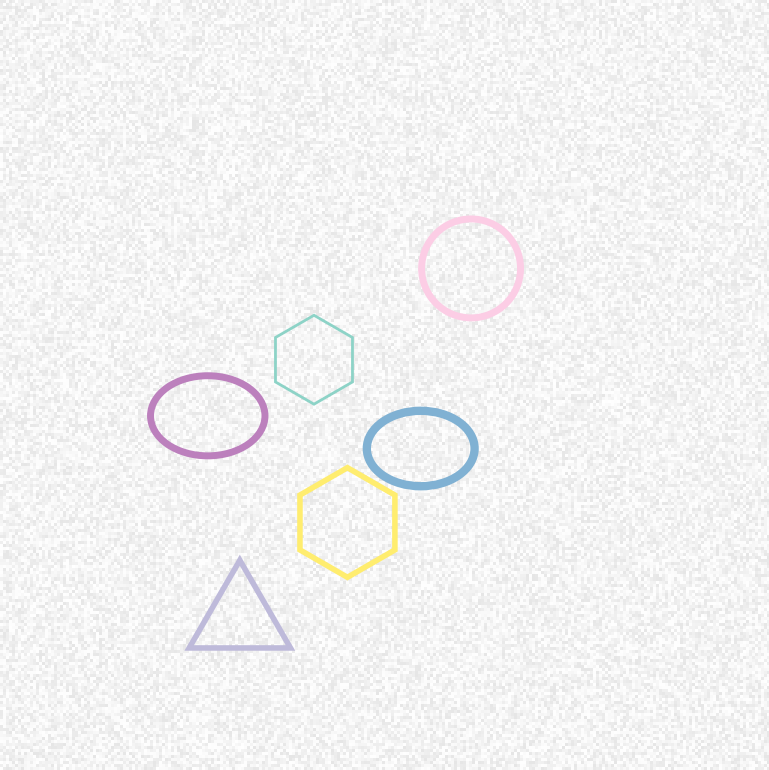[{"shape": "hexagon", "thickness": 1, "radius": 0.29, "center": [0.408, 0.533]}, {"shape": "triangle", "thickness": 2, "radius": 0.38, "center": [0.311, 0.196]}, {"shape": "oval", "thickness": 3, "radius": 0.35, "center": [0.546, 0.418]}, {"shape": "circle", "thickness": 2.5, "radius": 0.32, "center": [0.612, 0.651]}, {"shape": "oval", "thickness": 2.5, "radius": 0.37, "center": [0.27, 0.46]}, {"shape": "hexagon", "thickness": 2, "radius": 0.36, "center": [0.451, 0.321]}]